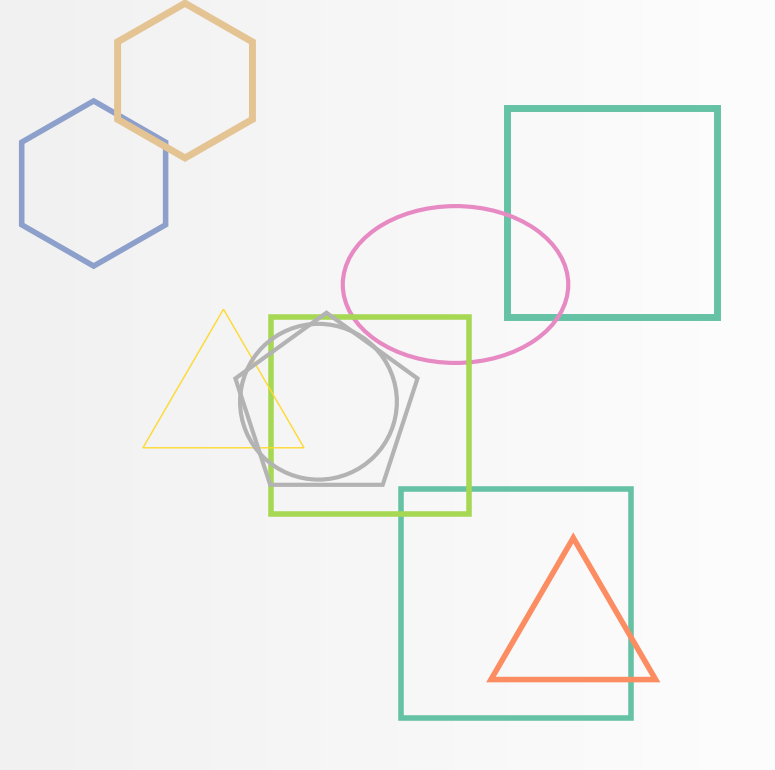[{"shape": "square", "thickness": 2.5, "radius": 0.68, "center": [0.789, 0.724]}, {"shape": "square", "thickness": 2, "radius": 0.74, "center": [0.666, 0.216]}, {"shape": "triangle", "thickness": 2, "radius": 0.61, "center": [0.74, 0.179]}, {"shape": "hexagon", "thickness": 2, "radius": 0.54, "center": [0.121, 0.762]}, {"shape": "oval", "thickness": 1.5, "radius": 0.73, "center": [0.588, 0.631]}, {"shape": "square", "thickness": 2, "radius": 0.64, "center": [0.477, 0.46]}, {"shape": "triangle", "thickness": 0.5, "radius": 0.6, "center": [0.288, 0.478]}, {"shape": "hexagon", "thickness": 2.5, "radius": 0.5, "center": [0.239, 0.895]}, {"shape": "circle", "thickness": 1.5, "radius": 0.51, "center": [0.411, 0.478]}, {"shape": "pentagon", "thickness": 1.5, "radius": 0.62, "center": [0.421, 0.47]}]